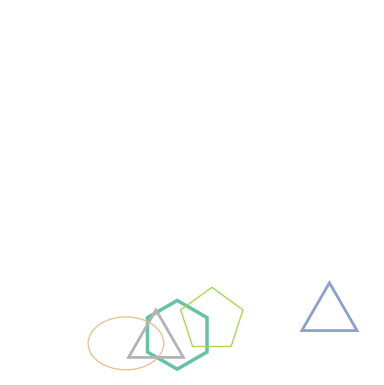[{"shape": "hexagon", "thickness": 2.5, "radius": 0.45, "center": [0.46, 0.13]}, {"shape": "triangle", "thickness": 2, "radius": 0.41, "center": [0.856, 0.183]}, {"shape": "pentagon", "thickness": 1, "radius": 0.42, "center": [0.55, 0.169]}, {"shape": "oval", "thickness": 1, "radius": 0.49, "center": [0.327, 0.108]}, {"shape": "triangle", "thickness": 2, "radius": 0.41, "center": [0.405, 0.113]}]